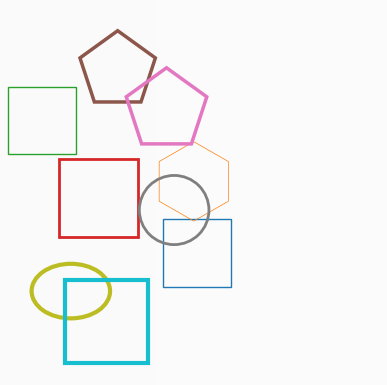[{"shape": "square", "thickness": 1, "radius": 0.44, "center": [0.507, 0.343]}, {"shape": "hexagon", "thickness": 0.5, "radius": 0.52, "center": [0.5, 0.529]}, {"shape": "square", "thickness": 1, "radius": 0.43, "center": [0.109, 0.688]}, {"shape": "square", "thickness": 2, "radius": 0.51, "center": [0.254, 0.486]}, {"shape": "pentagon", "thickness": 2.5, "radius": 0.51, "center": [0.304, 0.818]}, {"shape": "pentagon", "thickness": 2.5, "radius": 0.55, "center": [0.43, 0.715]}, {"shape": "circle", "thickness": 2, "radius": 0.45, "center": [0.449, 0.454]}, {"shape": "oval", "thickness": 3, "radius": 0.51, "center": [0.183, 0.244]}, {"shape": "square", "thickness": 3, "radius": 0.54, "center": [0.274, 0.165]}]